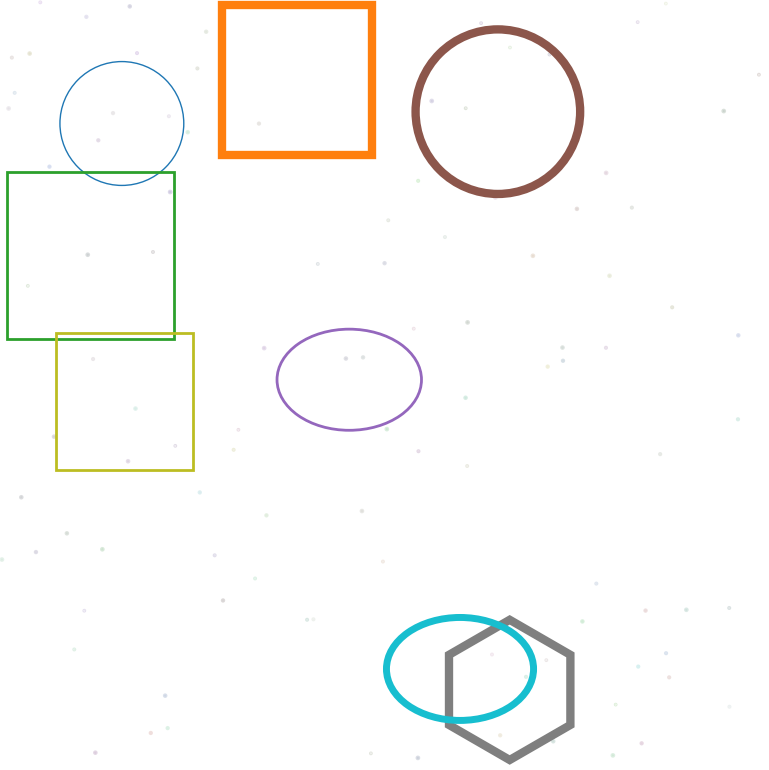[{"shape": "circle", "thickness": 0.5, "radius": 0.4, "center": [0.158, 0.84]}, {"shape": "square", "thickness": 3, "radius": 0.49, "center": [0.386, 0.896]}, {"shape": "square", "thickness": 1, "radius": 0.54, "center": [0.118, 0.668]}, {"shape": "oval", "thickness": 1, "radius": 0.47, "center": [0.454, 0.507]}, {"shape": "circle", "thickness": 3, "radius": 0.53, "center": [0.647, 0.855]}, {"shape": "hexagon", "thickness": 3, "radius": 0.46, "center": [0.662, 0.104]}, {"shape": "square", "thickness": 1, "radius": 0.44, "center": [0.161, 0.479]}, {"shape": "oval", "thickness": 2.5, "radius": 0.48, "center": [0.597, 0.131]}]